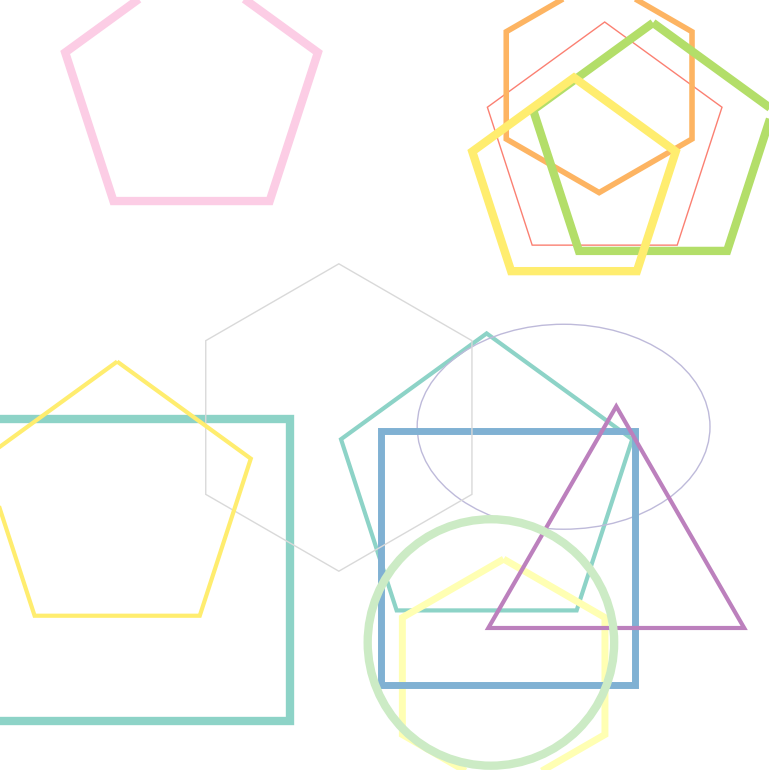[{"shape": "pentagon", "thickness": 1.5, "radius": 0.99, "center": [0.632, 0.368]}, {"shape": "square", "thickness": 3, "radius": 0.98, "center": [0.181, 0.259]}, {"shape": "hexagon", "thickness": 2.5, "radius": 0.76, "center": [0.654, 0.122]}, {"shape": "oval", "thickness": 0.5, "radius": 0.95, "center": [0.732, 0.446]}, {"shape": "pentagon", "thickness": 0.5, "radius": 0.8, "center": [0.785, 0.811]}, {"shape": "square", "thickness": 2.5, "radius": 0.83, "center": [0.659, 0.275]}, {"shape": "hexagon", "thickness": 2, "radius": 0.7, "center": [0.778, 0.889]}, {"shape": "pentagon", "thickness": 3, "radius": 0.82, "center": [0.848, 0.807]}, {"shape": "pentagon", "thickness": 3, "radius": 0.86, "center": [0.249, 0.879]}, {"shape": "hexagon", "thickness": 0.5, "radius": 1.0, "center": [0.44, 0.458]}, {"shape": "triangle", "thickness": 1.5, "radius": 0.96, "center": [0.8, 0.28]}, {"shape": "circle", "thickness": 3, "radius": 0.8, "center": [0.638, 0.166]}, {"shape": "pentagon", "thickness": 3, "radius": 0.69, "center": [0.745, 0.76]}, {"shape": "pentagon", "thickness": 1.5, "radius": 0.91, "center": [0.152, 0.348]}]